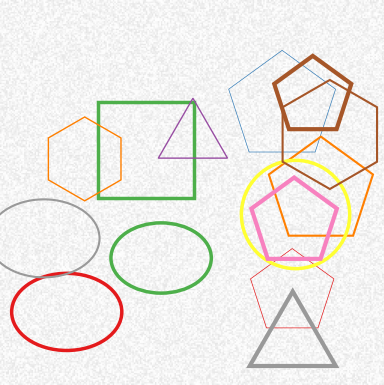[{"shape": "pentagon", "thickness": 0.5, "radius": 0.57, "center": [0.759, 0.24]}, {"shape": "oval", "thickness": 2.5, "radius": 0.72, "center": [0.173, 0.19]}, {"shape": "pentagon", "thickness": 0.5, "radius": 0.73, "center": [0.733, 0.723]}, {"shape": "oval", "thickness": 2.5, "radius": 0.65, "center": [0.418, 0.33]}, {"shape": "square", "thickness": 2.5, "radius": 0.62, "center": [0.379, 0.61]}, {"shape": "triangle", "thickness": 1, "radius": 0.52, "center": [0.501, 0.641]}, {"shape": "pentagon", "thickness": 1.5, "radius": 0.71, "center": [0.834, 0.503]}, {"shape": "hexagon", "thickness": 1, "radius": 0.54, "center": [0.22, 0.587]}, {"shape": "circle", "thickness": 2.5, "radius": 0.7, "center": [0.768, 0.443]}, {"shape": "pentagon", "thickness": 3, "radius": 0.53, "center": [0.812, 0.75]}, {"shape": "hexagon", "thickness": 1.5, "radius": 0.71, "center": [0.857, 0.651]}, {"shape": "pentagon", "thickness": 3, "radius": 0.58, "center": [0.764, 0.422]}, {"shape": "triangle", "thickness": 3, "radius": 0.65, "center": [0.76, 0.114]}, {"shape": "oval", "thickness": 1.5, "radius": 0.72, "center": [0.114, 0.381]}]